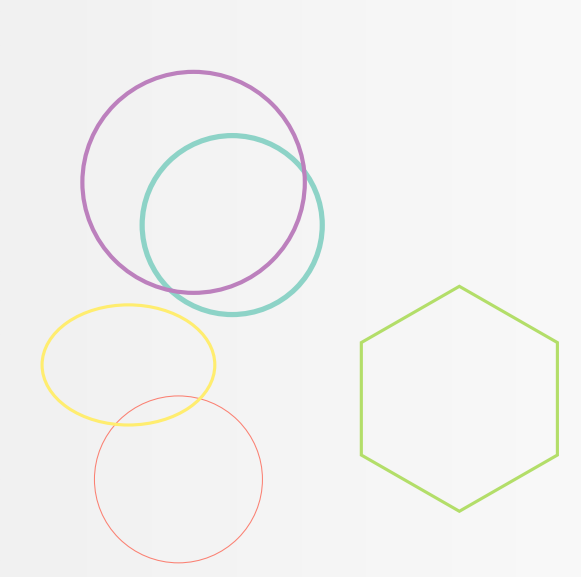[{"shape": "circle", "thickness": 2.5, "radius": 0.77, "center": [0.399, 0.609]}, {"shape": "circle", "thickness": 0.5, "radius": 0.72, "center": [0.307, 0.169]}, {"shape": "hexagon", "thickness": 1.5, "radius": 0.97, "center": [0.79, 0.309]}, {"shape": "circle", "thickness": 2, "radius": 0.96, "center": [0.333, 0.683]}, {"shape": "oval", "thickness": 1.5, "radius": 0.74, "center": [0.221, 0.367]}]